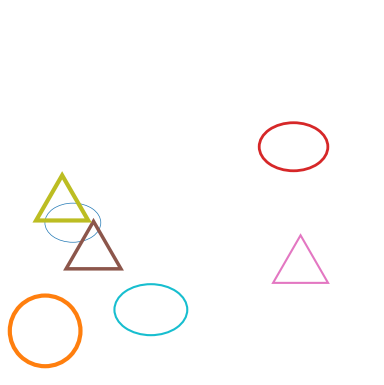[{"shape": "oval", "thickness": 0.5, "radius": 0.36, "center": [0.189, 0.422]}, {"shape": "circle", "thickness": 3, "radius": 0.46, "center": [0.117, 0.141]}, {"shape": "oval", "thickness": 2, "radius": 0.45, "center": [0.762, 0.619]}, {"shape": "triangle", "thickness": 2.5, "radius": 0.41, "center": [0.243, 0.343]}, {"shape": "triangle", "thickness": 1.5, "radius": 0.41, "center": [0.781, 0.306]}, {"shape": "triangle", "thickness": 3, "radius": 0.39, "center": [0.161, 0.466]}, {"shape": "oval", "thickness": 1.5, "radius": 0.47, "center": [0.392, 0.196]}]